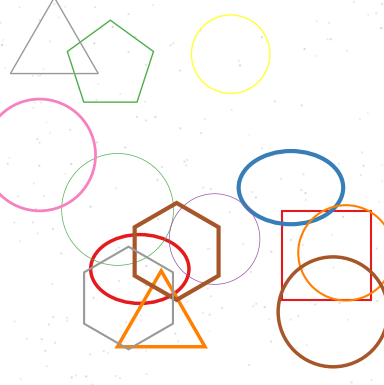[{"shape": "square", "thickness": 1.5, "radius": 0.58, "center": [0.849, 0.336]}, {"shape": "oval", "thickness": 2.5, "radius": 0.64, "center": [0.363, 0.301]}, {"shape": "oval", "thickness": 3, "radius": 0.68, "center": [0.756, 0.513]}, {"shape": "pentagon", "thickness": 1, "radius": 0.59, "center": [0.287, 0.83]}, {"shape": "circle", "thickness": 0.5, "radius": 0.73, "center": [0.305, 0.456]}, {"shape": "circle", "thickness": 0.5, "radius": 0.59, "center": [0.557, 0.379]}, {"shape": "circle", "thickness": 1.5, "radius": 0.62, "center": [0.898, 0.343]}, {"shape": "triangle", "thickness": 2.5, "radius": 0.66, "center": [0.419, 0.165]}, {"shape": "circle", "thickness": 1, "radius": 0.51, "center": [0.599, 0.859]}, {"shape": "hexagon", "thickness": 3, "radius": 0.63, "center": [0.459, 0.347]}, {"shape": "circle", "thickness": 2.5, "radius": 0.71, "center": [0.865, 0.19]}, {"shape": "circle", "thickness": 2, "radius": 0.73, "center": [0.103, 0.597]}, {"shape": "triangle", "thickness": 1, "radius": 0.66, "center": [0.141, 0.875]}, {"shape": "hexagon", "thickness": 1.5, "radius": 0.67, "center": [0.334, 0.226]}]